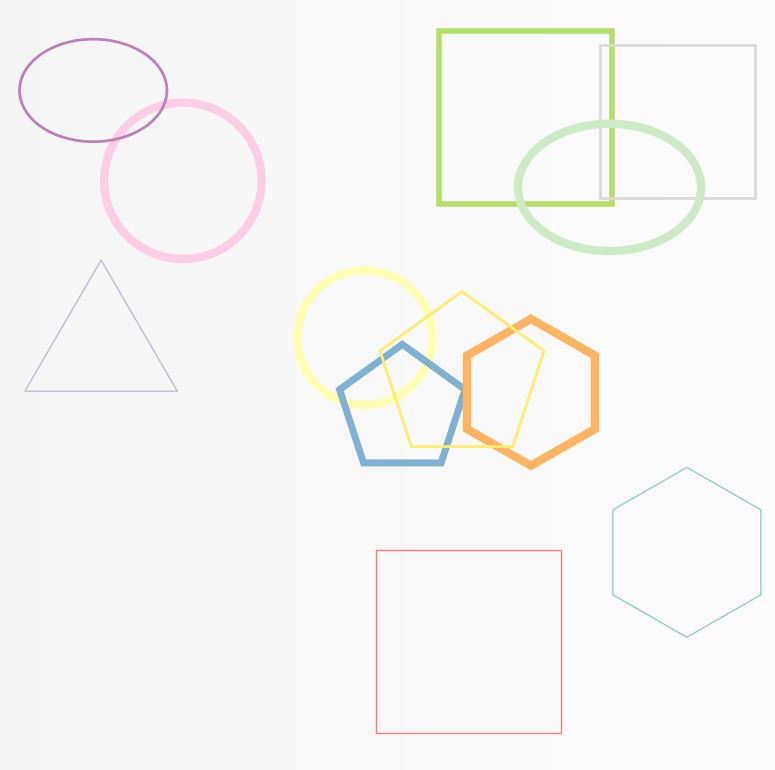[{"shape": "hexagon", "thickness": 0.5, "radius": 0.55, "center": [0.886, 0.283]}, {"shape": "circle", "thickness": 3, "radius": 0.44, "center": [0.471, 0.561]}, {"shape": "triangle", "thickness": 0.5, "radius": 0.57, "center": [0.13, 0.549]}, {"shape": "square", "thickness": 0.5, "radius": 0.6, "center": [0.605, 0.167]}, {"shape": "pentagon", "thickness": 2.5, "radius": 0.43, "center": [0.519, 0.468]}, {"shape": "hexagon", "thickness": 3, "radius": 0.48, "center": [0.685, 0.491]}, {"shape": "square", "thickness": 2, "radius": 0.56, "center": [0.678, 0.847]}, {"shape": "circle", "thickness": 3, "radius": 0.51, "center": [0.236, 0.765]}, {"shape": "square", "thickness": 1, "radius": 0.5, "center": [0.874, 0.842]}, {"shape": "oval", "thickness": 1, "radius": 0.48, "center": [0.12, 0.883]}, {"shape": "oval", "thickness": 3, "radius": 0.59, "center": [0.787, 0.757]}, {"shape": "pentagon", "thickness": 1, "radius": 0.56, "center": [0.596, 0.51]}]